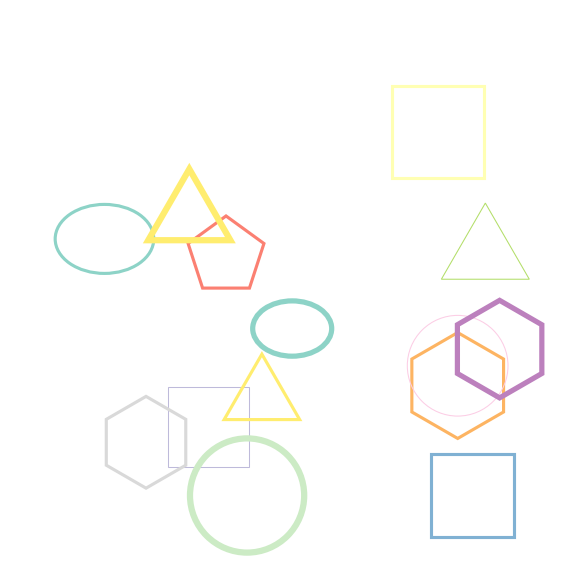[{"shape": "oval", "thickness": 2.5, "radius": 0.34, "center": [0.506, 0.43]}, {"shape": "oval", "thickness": 1.5, "radius": 0.43, "center": [0.181, 0.585]}, {"shape": "square", "thickness": 1.5, "radius": 0.4, "center": [0.759, 0.77]}, {"shape": "square", "thickness": 0.5, "radius": 0.35, "center": [0.361, 0.259]}, {"shape": "pentagon", "thickness": 1.5, "radius": 0.35, "center": [0.391, 0.556]}, {"shape": "square", "thickness": 1.5, "radius": 0.36, "center": [0.818, 0.141]}, {"shape": "hexagon", "thickness": 1.5, "radius": 0.46, "center": [0.793, 0.332]}, {"shape": "triangle", "thickness": 0.5, "radius": 0.44, "center": [0.84, 0.56]}, {"shape": "circle", "thickness": 0.5, "radius": 0.44, "center": [0.792, 0.366]}, {"shape": "hexagon", "thickness": 1.5, "radius": 0.4, "center": [0.253, 0.233]}, {"shape": "hexagon", "thickness": 2.5, "radius": 0.42, "center": [0.865, 0.395]}, {"shape": "circle", "thickness": 3, "radius": 0.49, "center": [0.428, 0.141]}, {"shape": "triangle", "thickness": 1.5, "radius": 0.38, "center": [0.453, 0.31]}, {"shape": "triangle", "thickness": 3, "radius": 0.41, "center": [0.328, 0.624]}]